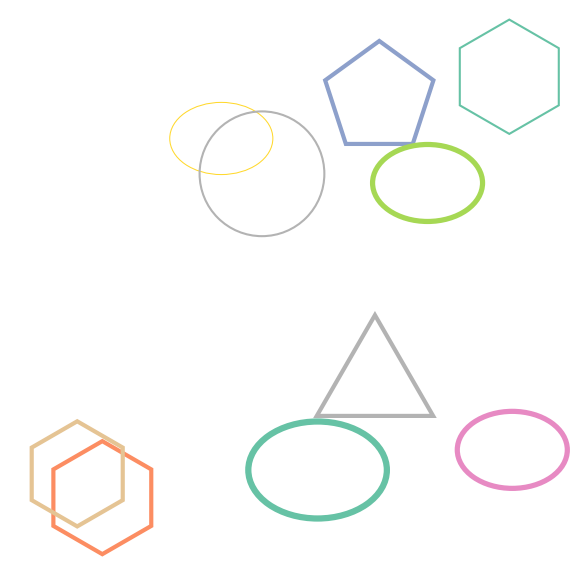[{"shape": "hexagon", "thickness": 1, "radius": 0.49, "center": [0.882, 0.866]}, {"shape": "oval", "thickness": 3, "radius": 0.6, "center": [0.55, 0.185]}, {"shape": "hexagon", "thickness": 2, "radius": 0.49, "center": [0.177, 0.137]}, {"shape": "pentagon", "thickness": 2, "radius": 0.49, "center": [0.657, 0.83]}, {"shape": "oval", "thickness": 2.5, "radius": 0.48, "center": [0.887, 0.22]}, {"shape": "oval", "thickness": 2.5, "radius": 0.48, "center": [0.74, 0.682]}, {"shape": "oval", "thickness": 0.5, "radius": 0.45, "center": [0.383, 0.759]}, {"shape": "hexagon", "thickness": 2, "radius": 0.46, "center": [0.134, 0.179]}, {"shape": "triangle", "thickness": 2, "radius": 0.58, "center": [0.649, 0.337]}, {"shape": "circle", "thickness": 1, "radius": 0.54, "center": [0.454, 0.698]}]